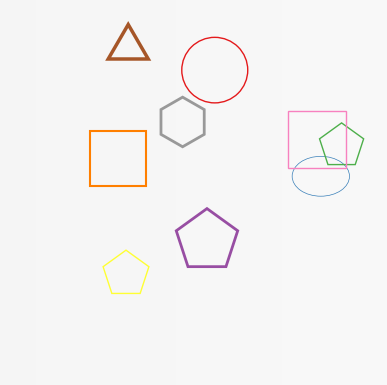[{"shape": "circle", "thickness": 1, "radius": 0.43, "center": [0.554, 0.818]}, {"shape": "oval", "thickness": 0.5, "radius": 0.37, "center": [0.828, 0.542]}, {"shape": "pentagon", "thickness": 1, "radius": 0.3, "center": [0.882, 0.621]}, {"shape": "pentagon", "thickness": 2, "radius": 0.42, "center": [0.534, 0.375]}, {"shape": "square", "thickness": 1.5, "radius": 0.36, "center": [0.304, 0.588]}, {"shape": "pentagon", "thickness": 1, "radius": 0.31, "center": [0.325, 0.288]}, {"shape": "triangle", "thickness": 2.5, "radius": 0.3, "center": [0.331, 0.877]}, {"shape": "square", "thickness": 1, "radius": 0.37, "center": [0.819, 0.637]}, {"shape": "hexagon", "thickness": 2, "radius": 0.32, "center": [0.471, 0.683]}]